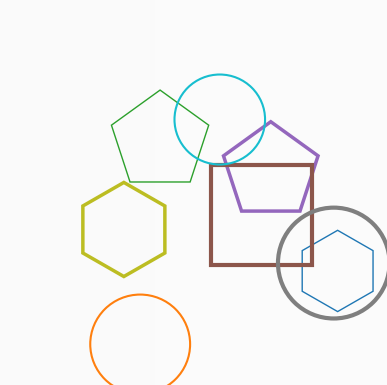[{"shape": "hexagon", "thickness": 1, "radius": 0.53, "center": [0.871, 0.296]}, {"shape": "circle", "thickness": 1.5, "radius": 0.64, "center": [0.362, 0.106]}, {"shape": "pentagon", "thickness": 1, "radius": 0.66, "center": [0.413, 0.634]}, {"shape": "pentagon", "thickness": 2.5, "radius": 0.64, "center": [0.699, 0.556]}, {"shape": "square", "thickness": 3, "radius": 0.65, "center": [0.675, 0.441]}, {"shape": "circle", "thickness": 3, "radius": 0.72, "center": [0.861, 0.317]}, {"shape": "hexagon", "thickness": 2.5, "radius": 0.61, "center": [0.32, 0.404]}, {"shape": "circle", "thickness": 1.5, "radius": 0.58, "center": [0.567, 0.69]}]